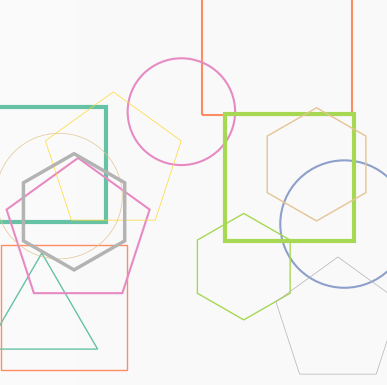[{"shape": "triangle", "thickness": 1, "radius": 0.83, "center": [0.108, 0.176]}, {"shape": "square", "thickness": 3, "radius": 0.74, "center": [0.124, 0.572]}, {"shape": "square", "thickness": 1.5, "radius": 0.96, "center": [0.715, 0.894]}, {"shape": "square", "thickness": 1, "radius": 0.81, "center": [0.166, 0.201]}, {"shape": "circle", "thickness": 1.5, "radius": 0.83, "center": [0.889, 0.418]}, {"shape": "pentagon", "thickness": 1.5, "radius": 0.97, "center": [0.202, 0.396]}, {"shape": "circle", "thickness": 1.5, "radius": 0.69, "center": [0.468, 0.71]}, {"shape": "hexagon", "thickness": 1, "radius": 0.69, "center": [0.629, 0.307]}, {"shape": "square", "thickness": 3, "radius": 0.83, "center": [0.747, 0.539]}, {"shape": "pentagon", "thickness": 0.5, "radius": 0.92, "center": [0.292, 0.577]}, {"shape": "circle", "thickness": 0.5, "radius": 0.82, "center": [0.153, 0.491]}, {"shape": "hexagon", "thickness": 1, "radius": 0.73, "center": [0.817, 0.573]}, {"shape": "pentagon", "thickness": 0.5, "radius": 0.84, "center": [0.872, 0.164]}, {"shape": "hexagon", "thickness": 2.5, "radius": 0.75, "center": [0.191, 0.45]}]